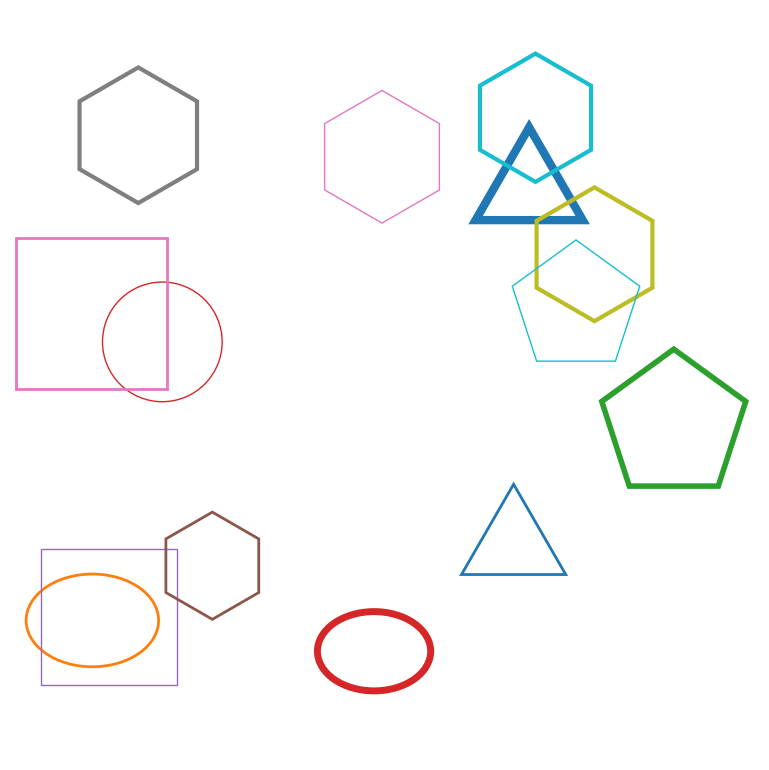[{"shape": "triangle", "thickness": 1, "radius": 0.39, "center": [0.667, 0.293]}, {"shape": "triangle", "thickness": 3, "radius": 0.4, "center": [0.687, 0.754]}, {"shape": "oval", "thickness": 1, "radius": 0.43, "center": [0.12, 0.194]}, {"shape": "pentagon", "thickness": 2, "radius": 0.49, "center": [0.875, 0.448]}, {"shape": "circle", "thickness": 0.5, "radius": 0.39, "center": [0.211, 0.556]}, {"shape": "oval", "thickness": 2.5, "radius": 0.37, "center": [0.486, 0.154]}, {"shape": "square", "thickness": 0.5, "radius": 0.44, "center": [0.142, 0.199]}, {"shape": "hexagon", "thickness": 1, "radius": 0.35, "center": [0.276, 0.265]}, {"shape": "square", "thickness": 1, "radius": 0.49, "center": [0.119, 0.592]}, {"shape": "hexagon", "thickness": 0.5, "radius": 0.43, "center": [0.496, 0.796]}, {"shape": "hexagon", "thickness": 1.5, "radius": 0.44, "center": [0.18, 0.824]}, {"shape": "hexagon", "thickness": 1.5, "radius": 0.43, "center": [0.772, 0.67]}, {"shape": "pentagon", "thickness": 0.5, "radius": 0.44, "center": [0.748, 0.601]}, {"shape": "hexagon", "thickness": 1.5, "radius": 0.42, "center": [0.695, 0.847]}]